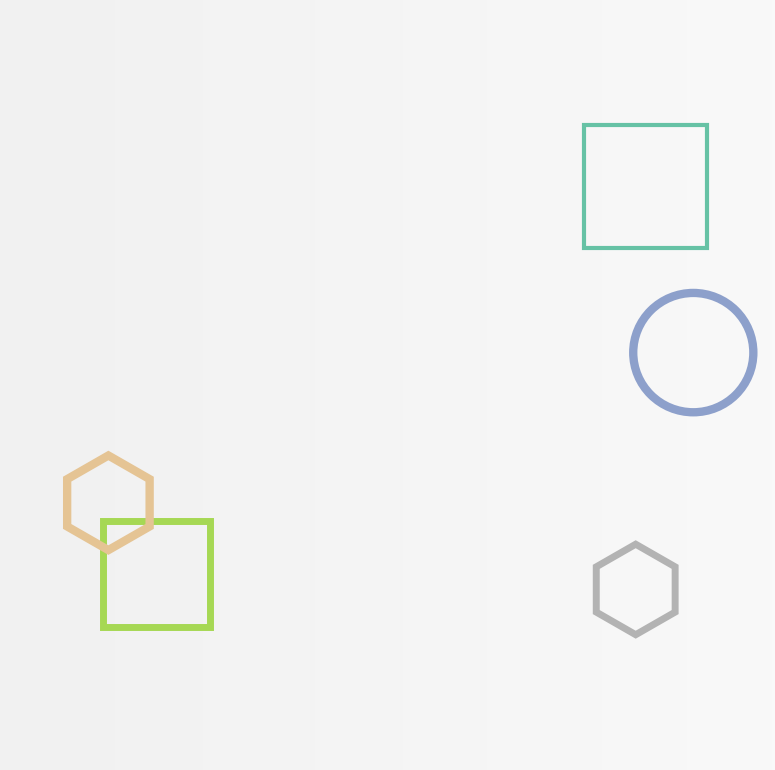[{"shape": "square", "thickness": 1.5, "radius": 0.4, "center": [0.833, 0.758]}, {"shape": "circle", "thickness": 3, "radius": 0.39, "center": [0.895, 0.542]}, {"shape": "square", "thickness": 2.5, "radius": 0.34, "center": [0.202, 0.255]}, {"shape": "hexagon", "thickness": 3, "radius": 0.31, "center": [0.14, 0.347]}, {"shape": "hexagon", "thickness": 2.5, "radius": 0.29, "center": [0.82, 0.234]}]